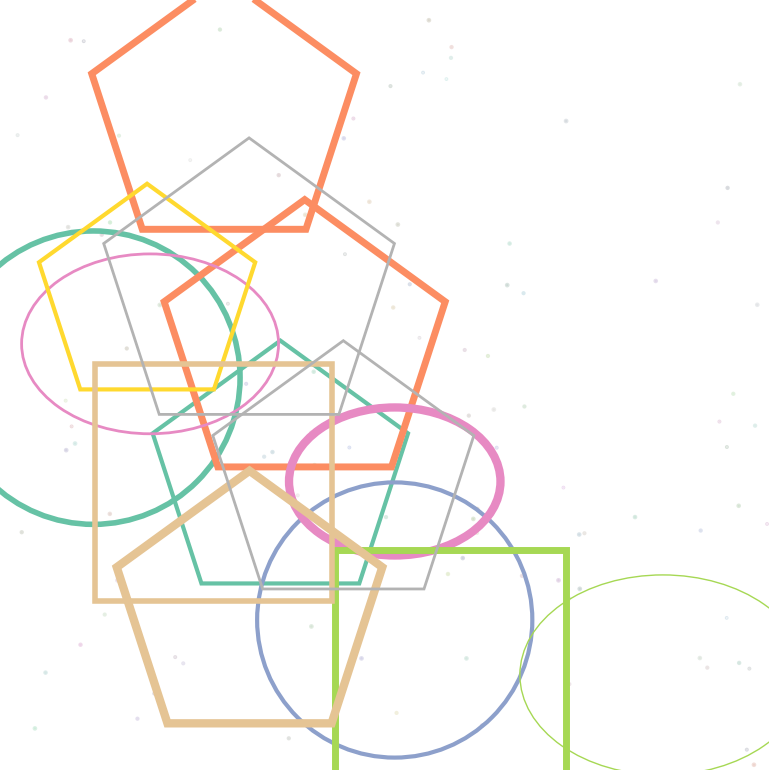[{"shape": "pentagon", "thickness": 1.5, "radius": 0.87, "center": [0.364, 0.383]}, {"shape": "circle", "thickness": 2, "radius": 0.95, "center": [0.121, 0.51]}, {"shape": "pentagon", "thickness": 2.5, "radius": 0.9, "center": [0.291, 0.848]}, {"shape": "pentagon", "thickness": 2.5, "radius": 0.96, "center": [0.396, 0.549]}, {"shape": "circle", "thickness": 1.5, "radius": 0.89, "center": [0.513, 0.195]}, {"shape": "oval", "thickness": 3, "radius": 0.69, "center": [0.513, 0.375]}, {"shape": "oval", "thickness": 1, "radius": 0.83, "center": [0.195, 0.553]}, {"shape": "oval", "thickness": 0.5, "radius": 0.93, "center": [0.861, 0.123]}, {"shape": "square", "thickness": 2.5, "radius": 0.75, "center": [0.585, 0.136]}, {"shape": "pentagon", "thickness": 1.5, "radius": 0.74, "center": [0.191, 0.614]}, {"shape": "square", "thickness": 2, "radius": 0.77, "center": [0.278, 0.374]}, {"shape": "pentagon", "thickness": 3, "radius": 0.91, "center": [0.324, 0.207]}, {"shape": "pentagon", "thickness": 1, "radius": 0.89, "center": [0.446, 0.379]}, {"shape": "pentagon", "thickness": 1, "radius": 0.99, "center": [0.323, 0.622]}]